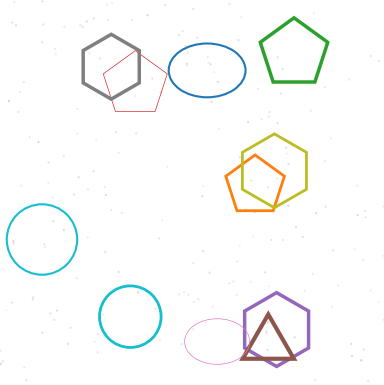[{"shape": "oval", "thickness": 1.5, "radius": 0.5, "center": [0.538, 0.817]}, {"shape": "pentagon", "thickness": 2, "radius": 0.4, "center": [0.663, 0.517]}, {"shape": "pentagon", "thickness": 2.5, "radius": 0.46, "center": [0.764, 0.862]}, {"shape": "pentagon", "thickness": 0.5, "radius": 0.44, "center": [0.351, 0.781]}, {"shape": "hexagon", "thickness": 2.5, "radius": 0.48, "center": [0.718, 0.144]}, {"shape": "triangle", "thickness": 3, "radius": 0.38, "center": [0.697, 0.107]}, {"shape": "oval", "thickness": 0.5, "radius": 0.42, "center": [0.564, 0.113]}, {"shape": "hexagon", "thickness": 2.5, "radius": 0.42, "center": [0.289, 0.827]}, {"shape": "hexagon", "thickness": 2, "radius": 0.48, "center": [0.713, 0.556]}, {"shape": "circle", "thickness": 2, "radius": 0.4, "center": [0.338, 0.177]}, {"shape": "circle", "thickness": 1.5, "radius": 0.46, "center": [0.109, 0.378]}]